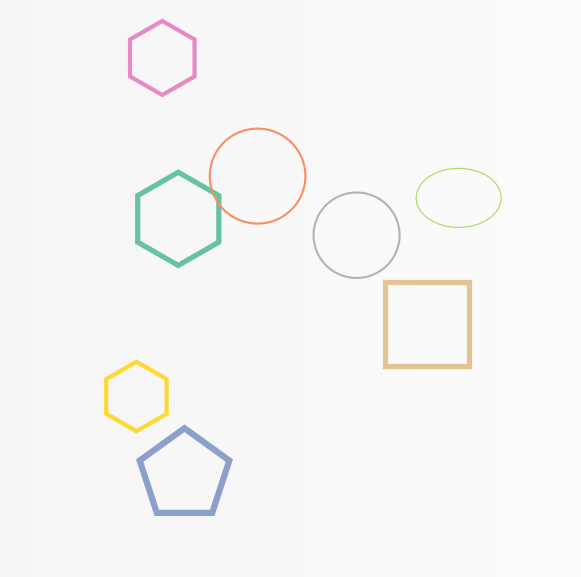[{"shape": "hexagon", "thickness": 2.5, "radius": 0.4, "center": [0.307, 0.62]}, {"shape": "circle", "thickness": 1, "radius": 0.41, "center": [0.443, 0.694]}, {"shape": "pentagon", "thickness": 3, "radius": 0.41, "center": [0.317, 0.177]}, {"shape": "hexagon", "thickness": 2, "radius": 0.32, "center": [0.279, 0.899]}, {"shape": "oval", "thickness": 0.5, "radius": 0.37, "center": [0.789, 0.656]}, {"shape": "hexagon", "thickness": 2, "radius": 0.3, "center": [0.235, 0.313]}, {"shape": "square", "thickness": 2.5, "radius": 0.36, "center": [0.735, 0.439]}, {"shape": "circle", "thickness": 1, "radius": 0.37, "center": [0.613, 0.592]}]